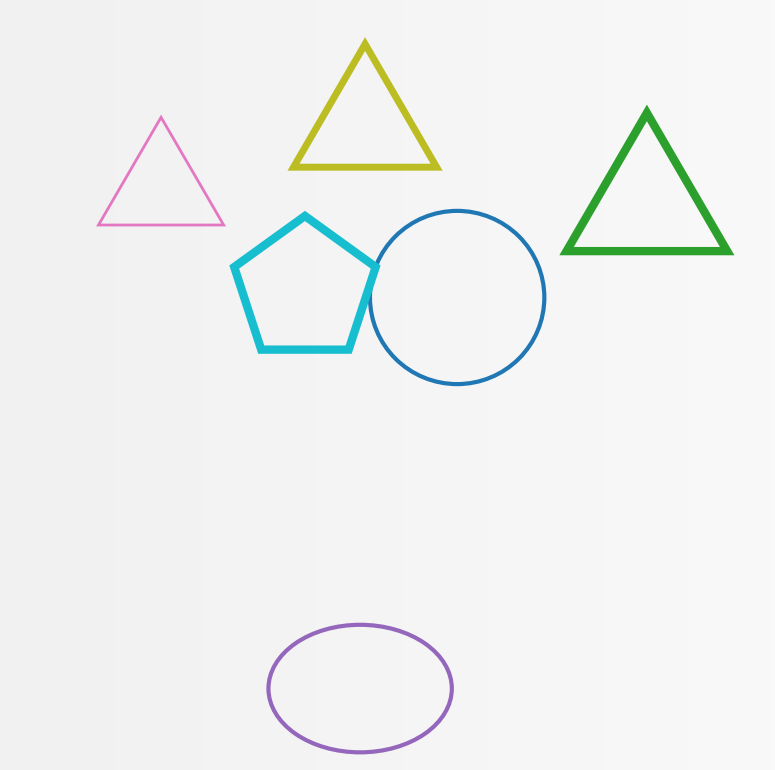[{"shape": "circle", "thickness": 1.5, "radius": 0.56, "center": [0.59, 0.614]}, {"shape": "triangle", "thickness": 3, "radius": 0.6, "center": [0.835, 0.734]}, {"shape": "oval", "thickness": 1.5, "radius": 0.59, "center": [0.465, 0.106]}, {"shape": "triangle", "thickness": 1, "radius": 0.47, "center": [0.208, 0.754]}, {"shape": "triangle", "thickness": 2.5, "radius": 0.53, "center": [0.471, 0.836]}, {"shape": "pentagon", "thickness": 3, "radius": 0.48, "center": [0.393, 0.624]}]